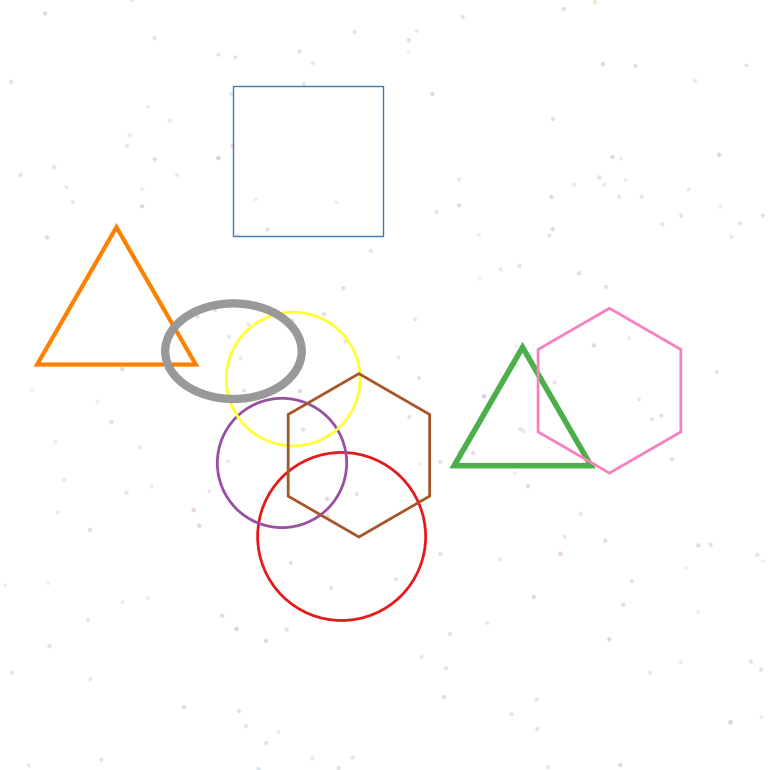[{"shape": "circle", "thickness": 1, "radius": 0.55, "center": [0.444, 0.303]}, {"shape": "square", "thickness": 0.5, "radius": 0.49, "center": [0.4, 0.791]}, {"shape": "triangle", "thickness": 2, "radius": 0.51, "center": [0.679, 0.447]}, {"shape": "circle", "thickness": 1, "radius": 0.42, "center": [0.366, 0.399]}, {"shape": "triangle", "thickness": 1.5, "radius": 0.59, "center": [0.151, 0.586]}, {"shape": "circle", "thickness": 1, "radius": 0.43, "center": [0.381, 0.508]}, {"shape": "hexagon", "thickness": 1, "radius": 0.53, "center": [0.466, 0.409]}, {"shape": "hexagon", "thickness": 1, "radius": 0.54, "center": [0.792, 0.493]}, {"shape": "oval", "thickness": 3, "radius": 0.44, "center": [0.303, 0.544]}]